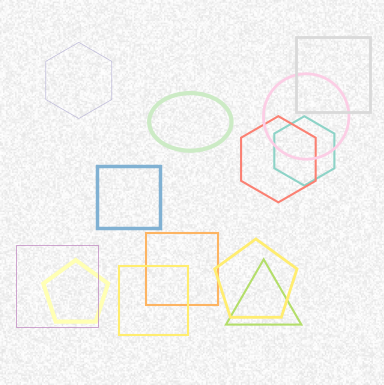[{"shape": "hexagon", "thickness": 1.5, "radius": 0.45, "center": [0.79, 0.608]}, {"shape": "pentagon", "thickness": 3, "radius": 0.44, "center": [0.197, 0.236]}, {"shape": "hexagon", "thickness": 0.5, "radius": 0.49, "center": [0.205, 0.791]}, {"shape": "hexagon", "thickness": 1.5, "radius": 0.56, "center": [0.723, 0.586]}, {"shape": "square", "thickness": 2.5, "radius": 0.41, "center": [0.334, 0.488]}, {"shape": "square", "thickness": 1.5, "radius": 0.47, "center": [0.472, 0.3]}, {"shape": "triangle", "thickness": 1.5, "radius": 0.56, "center": [0.685, 0.213]}, {"shape": "circle", "thickness": 2, "radius": 0.55, "center": [0.795, 0.697]}, {"shape": "square", "thickness": 2, "radius": 0.49, "center": [0.865, 0.806]}, {"shape": "square", "thickness": 0.5, "radius": 0.53, "center": [0.148, 0.256]}, {"shape": "oval", "thickness": 3, "radius": 0.53, "center": [0.494, 0.683]}, {"shape": "square", "thickness": 1.5, "radius": 0.45, "center": [0.398, 0.22]}, {"shape": "pentagon", "thickness": 2, "radius": 0.56, "center": [0.665, 0.267]}]